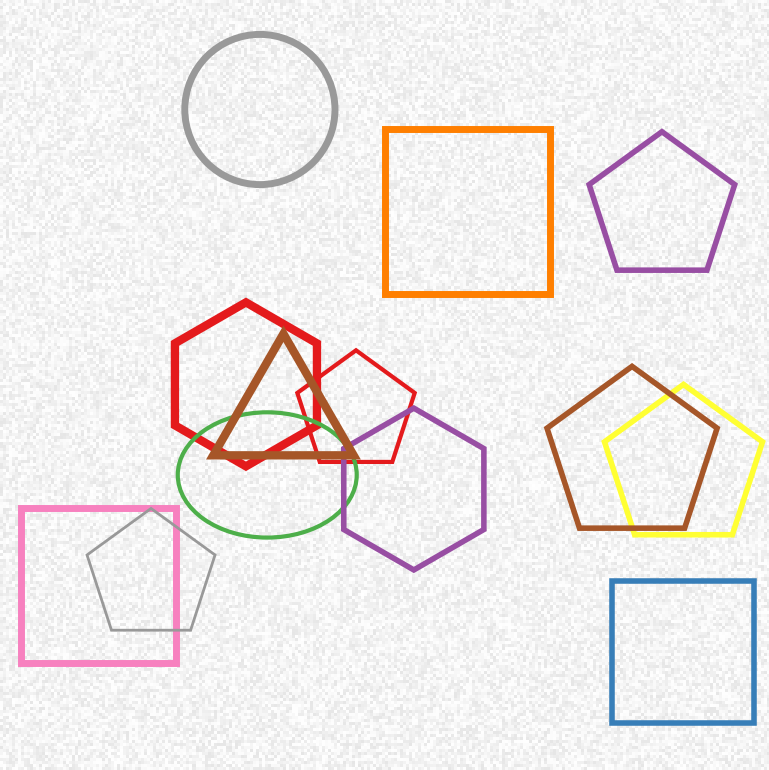[{"shape": "pentagon", "thickness": 1.5, "radius": 0.4, "center": [0.462, 0.465]}, {"shape": "hexagon", "thickness": 3, "radius": 0.53, "center": [0.319, 0.501]}, {"shape": "square", "thickness": 2, "radius": 0.46, "center": [0.887, 0.153]}, {"shape": "oval", "thickness": 1.5, "radius": 0.58, "center": [0.347, 0.383]}, {"shape": "hexagon", "thickness": 2, "radius": 0.53, "center": [0.537, 0.365]}, {"shape": "pentagon", "thickness": 2, "radius": 0.5, "center": [0.86, 0.73]}, {"shape": "square", "thickness": 2.5, "radius": 0.54, "center": [0.607, 0.725]}, {"shape": "pentagon", "thickness": 2, "radius": 0.54, "center": [0.888, 0.393]}, {"shape": "pentagon", "thickness": 2, "radius": 0.58, "center": [0.821, 0.408]}, {"shape": "triangle", "thickness": 3, "radius": 0.53, "center": [0.368, 0.461]}, {"shape": "square", "thickness": 2.5, "radius": 0.5, "center": [0.128, 0.239]}, {"shape": "circle", "thickness": 2.5, "radius": 0.49, "center": [0.338, 0.858]}, {"shape": "pentagon", "thickness": 1, "radius": 0.44, "center": [0.196, 0.252]}]